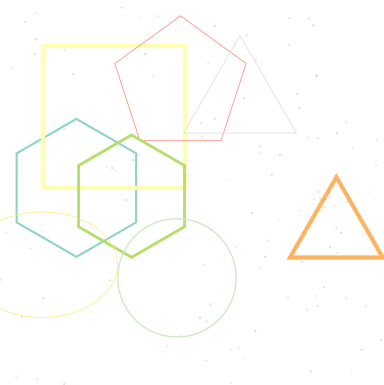[{"shape": "hexagon", "thickness": 1.5, "radius": 0.9, "center": [0.198, 0.512]}, {"shape": "square", "thickness": 3, "radius": 0.92, "center": [0.295, 0.697]}, {"shape": "pentagon", "thickness": 0.5, "radius": 0.9, "center": [0.469, 0.78]}, {"shape": "triangle", "thickness": 3, "radius": 0.7, "center": [0.874, 0.401]}, {"shape": "hexagon", "thickness": 2, "radius": 0.79, "center": [0.342, 0.491]}, {"shape": "triangle", "thickness": 0.5, "radius": 0.85, "center": [0.623, 0.739]}, {"shape": "circle", "thickness": 1, "radius": 0.77, "center": [0.46, 0.278]}, {"shape": "oval", "thickness": 0.5, "radius": 0.98, "center": [0.109, 0.312]}]